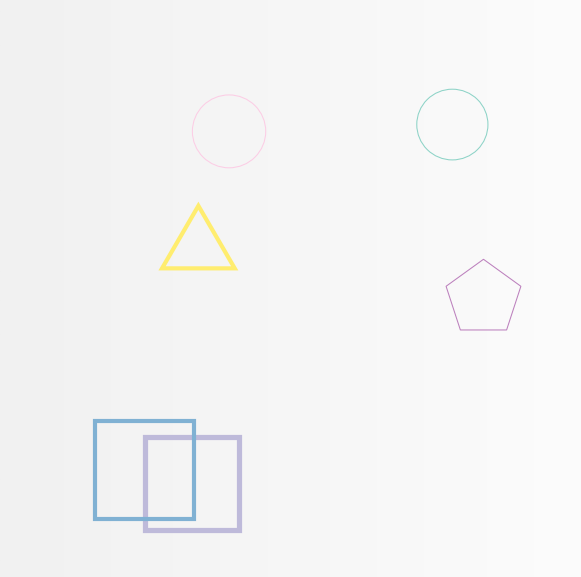[{"shape": "circle", "thickness": 0.5, "radius": 0.31, "center": [0.778, 0.783]}, {"shape": "square", "thickness": 2.5, "radius": 0.4, "center": [0.33, 0.162]}, {"shape": "square", "thickness": 2, "radius": 0.43, "center": [0.249, 0.186]}, {"shape": "circle", "thickness": 0.5, "radius": 0.32, "center": [0.394, 0.772]}, {"shape": "pentagon", "thickness": 0.5, "radius": 0.34, "center": [0.832, 0.482]}, {"shape": "triangle", "thickness": 2, "radius": 0.36, "center": [0.341, 0.571]}]